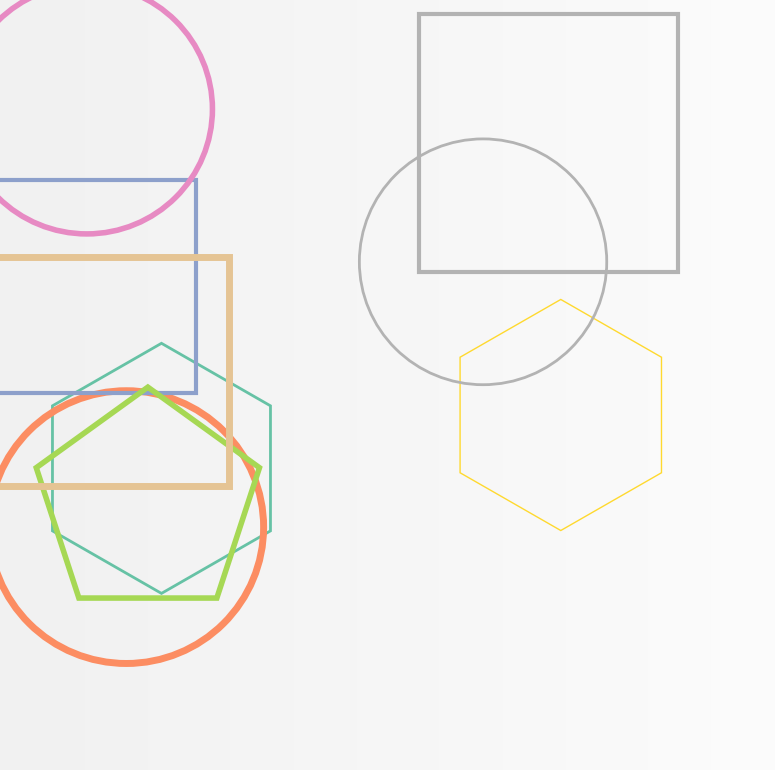[{"shape": "hexagon", "thickness": 1, "radius": 0.81, "center": [0.208, 0.392]}, {"shape": "circle", "thickness": 2.5, "radius": 0.89, "center": [0.163, 0.315]}, {"shape": "square", "thickness": 1.5, "radius": 0.69, "center": [0.114, 0.628]}, {"shape": "circle", "thickness": 2, "radius": 0.81, "center": [0.112, 0.858]}, {"shape": "pentagon", "thickness": 2, "radius": 0.76, "center": [0.191, 0.346]}, {"shape": "hexagon", "thickness": 0.5, "radius": 0.75, "center": [0.724, 0.461]}, {"shape": "square", "thickness": 2.5, "radius": 0.74, "center": [0.147, 0.518]}, {"shape": "circle", "thickness": 1, "radius": 0.8, "center": [0.623, 0.66]}, {"shape": "square", "thickness": 1.5, "radius": 0.84, "center": [0.708, 0.814]}]